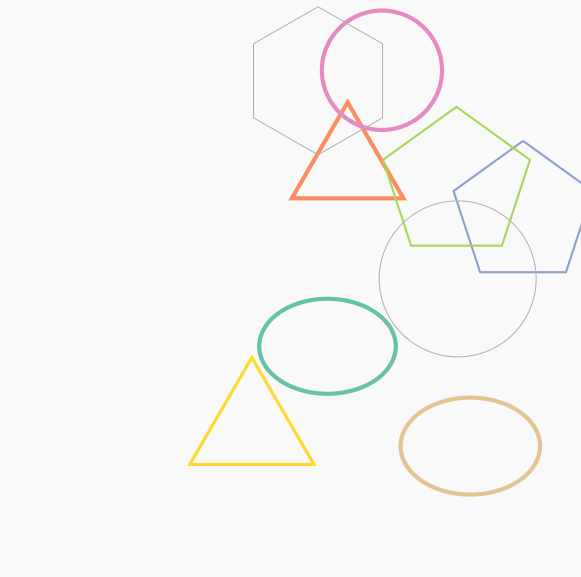[{"shape": "oval", "thickness": 2, "radius": 0.59, "center": [0.563, 0.4]}, {"shape": "triangle", "thickness": 2, "radius": 0.55, "center": [0.598, 0.711]}, {"shape": "pentagon", "thickness": 1, "radius": 0.63, "center": [0.9, 0.629]}, {"shape": "circle", "thickness": 2, "radius": 0.52, "center": [0.657, 0.877]}, {"shape": "pentagon", "thickness": 1, "radius": 0.66, "center": [0.785, 0.681]}, {"shape": "triangle", "thickness": 1.5, "radius": 0.62, "center": [0.433, 0.257]}, {"shape": "oval", "thickness": 2, "radius": 0.6, "center": [0.809, 0.227]}, {"shape": "circle", "thickness": 0.5, "radius": 0.68, "center": [0.787, 0.516]}, {"shape": "hexagon", "thickness": 0.5, "radius": 0.64, "center": [0.547, 0.859]}]